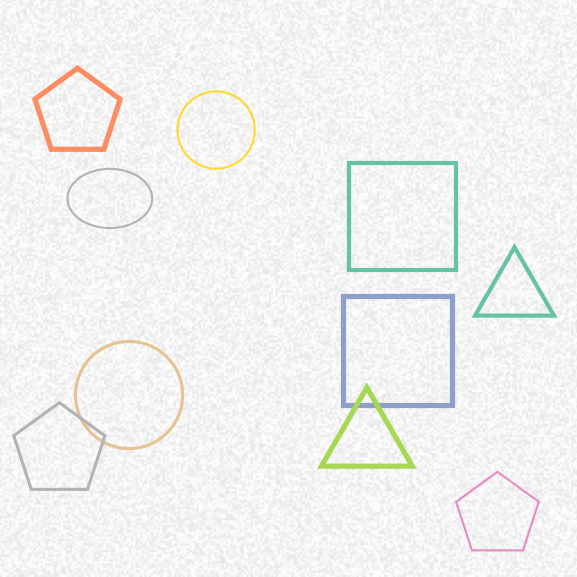[{"shape": "triangle", "thickness": 2, "radius": 0.39, "center": [0.891, 0.492]}, {"shape": "square", "thickness": 2, "radius": 0.46, "center": [0.697, 0.624]}, {"shape": "pentagon", "thickness": 2.5, "radius": 0.39, "center": [0.134, 0.803]}, {"shape": "square", "thickness": 2.5, "radius": 0.47, "center": [0.688, 0.392]}, {"shape": "pentagon", "thickness": 1, "radius": 0.38, "center": [0.861, 0.107]}, {"shape": "triangle", "thickness": 2.5, "radius": 0.45, "center": [0.635, 0.237]}, {"shape": "circle", "thickness": 1, "radius": 0.33, "center": [0.374, 0.774]}, {"shape": "circle", "thickness": 1.5, "radius": 0.46, "center": [0.224, 0.315]}, {"shape": "oval", "thickness": 1, "radius": 0.37, "center": [0.19, 0.656]}, {"shape": "pentagon", "thickness": 1.5, "radius": 0.41, "center": [0.103, 0.219]}]